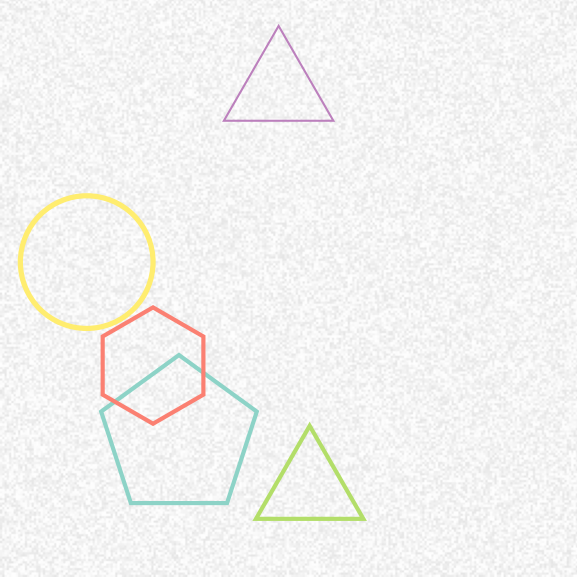[{"shape": "pentagon", "thickness": 2, "radius": 0.71, "center": [0.31, 0.243]}, {"shape": "hexagon", "thickness": 2, "radius": 0.5, "center": [0.265, 0.366]}, {"shape": "triangle", "thickness": 2, "radius": 0.54, "center": [0.536, 0.154]}, {"shape": "triangle", "thickness": 1, "radius": 0.55, "center": [0.482, 0.845]}, {"shape": "circle", "thickness": 2.5, "radius": 0.57, "center": [0.15, 0.545]}]